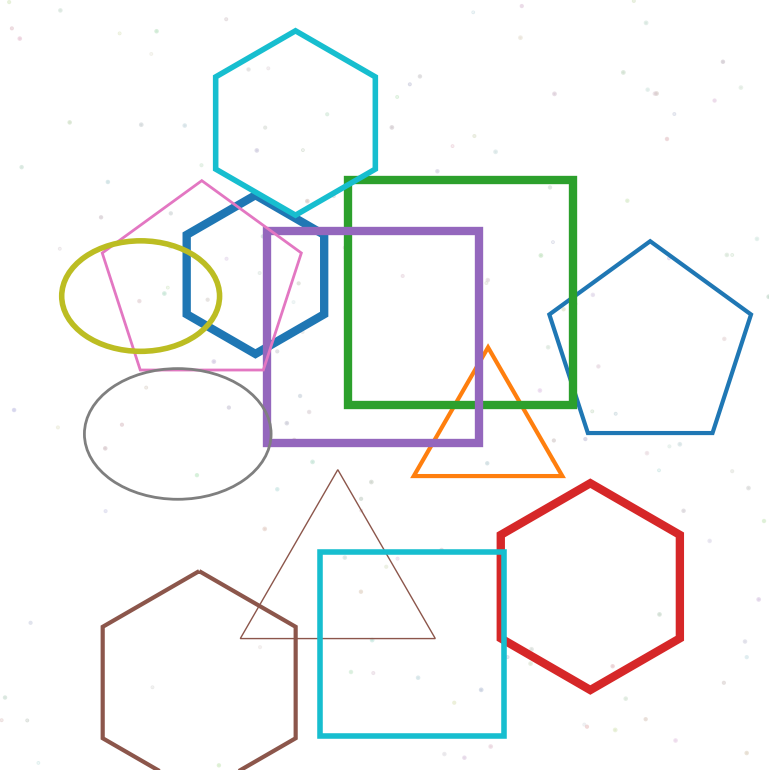[{"shape": "pentagon", "thickness": 1.5, "radius": 0.69, "center": [0.844, 0.549]}, {"shape": "hexagon", "thickness": 3, "radius": 0.52, "center": [0.332, 0.643]}, {"shape": "triangle", "thickness": 1.5, "radius": 0.56, "center": [0.634, 0.437]}, {"shape": "square", "thickness": 3, "radius": 0.73, "center": [0.598, 0.62]}, {"shape": "hexagon", "thickness": 3, "radius": 0.67, "center": [0.767, 0.238]}, {"shape": "square", "thickness": 3, "radius": 0.69, "center": [0.484, 0.562]}, {"shape": "triangle", "thickness": 0.5, "radius": 0.73, "center": [0.439, 0.244]}, {"shape": "hexagon", "thickness": 1.5, "radius": 0.72, "center": [0.259, 0.114]}, {"shape": "pentagon", "thickness": 1, "radius": 0.68, "center": [0.262, 0.629]}, {"shape": "oval", "thickness": 1, "radius": 0.61, "center": [0.231, 0.436]}, {"shape": "oval", "thickness": 2, "radius": 0.51, "center": [0.183, 0.615]}, {"shape": "hexagon", "thickness": 2, "radius": 0.6, "center": [0.384, 0.84]}, {"shape": "square", "thickness": 2, "radius": 0.6, "center": [0.535, 0.164]}]